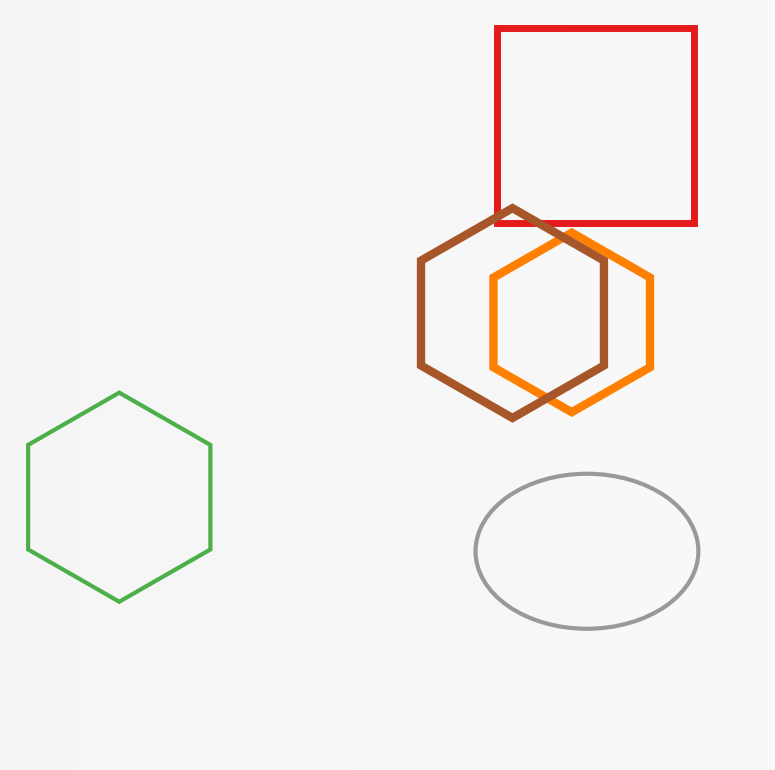[{"shape": "square", "thickness": 2.5, "radius": 0.63, "center": [0.768, 0.837]}, {"shape": "hexagon", "thickness": 1.5, "radius": 0.68, "center": [0.154, 0.354]}, {"shape": "hexagon", "thickness": 3, "radius": 0.58, "center": [0.738, 0.581]}, {"shape": "hexagon", "thickness": 3, "radius": 0.68, "center": [0.661, 0.593]}, {"shape": "oval", "thickness": 1.5, "radius": 0.72, "center": [0.757, 0.284]}]